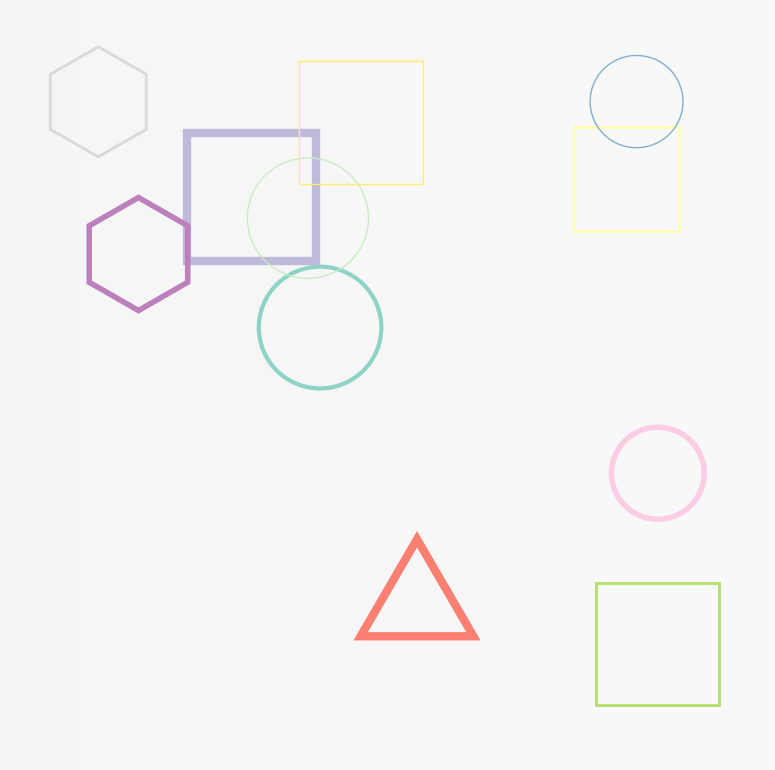[{"shape": "circle", "thickness": 1.5, "radius": 0.4, "center": [0.413, 0.575]}, {"shape": "square", "thickness": 1, "radius": 0.34, "center": [0.809, 0.768]}, {"shape": "square", "thickness": 3, "radius": 0.42, "center": [0.325, 0.744]}, {"shape": "triangle", "thickness": 3, "radius": 0.42, "center": [0.538, 0.216]}, {"shape": "circle", "thickness": 0.5, "radius": 0.3, "center": [0.821, 0.868]}, {"shape": "square", "thickness": 1, "radius": 0.4, "center": [0.849, 0.164]}, {"shape": "circle", "thickness": 2, "radius": 0.3, "center": [0.849, 0.385]}, {"shape": "hexagon", "thickness": 1, "radius": 0.36, "center": [0.127, 0.868]}, {"shape": "hexagon", "thickness": 2, "radius": 0.37, "center": [0.179, 0.67]}, {"shape": "circle", "thickness": 0.5, "radius": 0.39, "center": [0.397, 0.717]}, {"shape": "square", "thickness": 0.5, "radius": 0.4, "center": [0.466, 0.841]}]